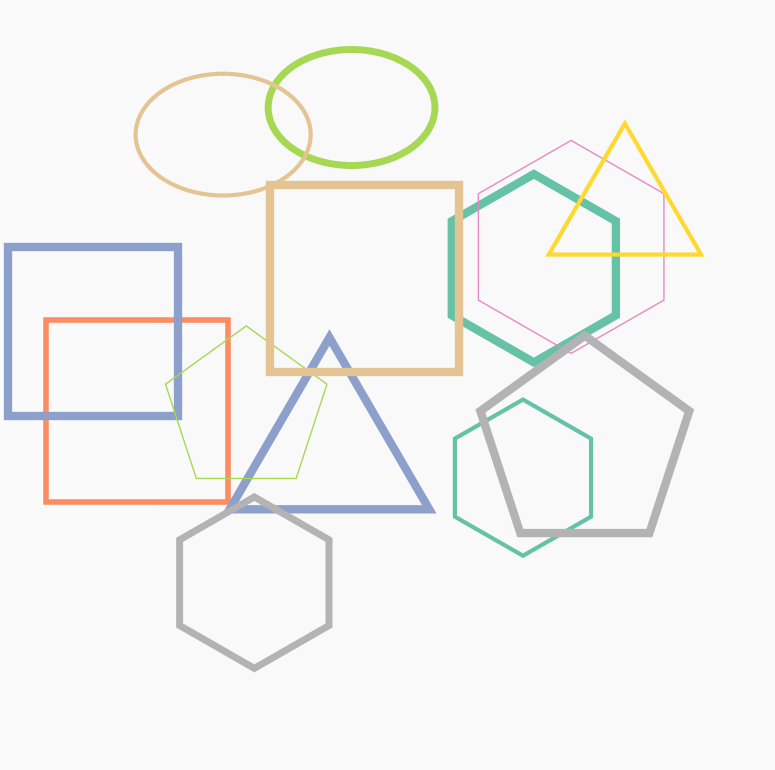[{"shape": "hexagon", "thickness": 1.5, "radius": 0.51, "center": [0.675, 0.38]}, {"shape": "hexagon", "thickness": 3, "radius": 0.61, "center": [0.689, 0.652]}, {"shape": "square", "thickness": 2, "radius": 0.59, "center": [0.177, 0.466]}, {"shape": "square", "thickness": 3, "radius": 0.55, "center": [0.12, 0.57]}, {"shape": "triangle", "thickness": 3, "radius": 0.74, "center": [0.425, 0.413]}, {"shape": "hexagon", "thickness": 0.5, "radius": 0.69, "center": [0.737, 0.679]}, {"shape": "oval", "thickness": 2.5, "radius": 0.54, "center": [0.454, 0.86]}, {"shape": "pentagon", "thickness": 0.5, "radius": 0.55, "center": [0.318, 0.467]}, {"shape": "triangle", "thickness": 1.5, "radius": 0.57, "center": [0.806, 0.726]}, {"shape": "oval", "thickness": 1.5, "radius": 0.56, "center": [0.288, 0.825]}, {"shape": "square", "thickness": 3, "radius": 0.61, "center": [0.47, 0.638]}, {"shape": "hexagon", "thickness": 2.5, "radius": 0.56, "center": [0.328, 0.243]}, {"shape": "pentagon", "thickness": 3, "radius": 0.71, "center": [0.755, 0.422]}]